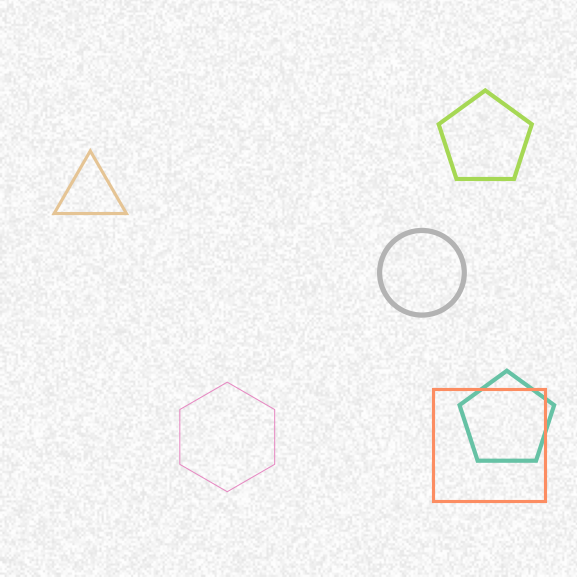[{"shape": "pentagon", "thickness": 2, "radius": 0.43, "center": [0.878, 0.271]}, {"shape": "square", "thickness": 1.5, "radius": 0.48, "center": [0.847, 0.228]}, {"shape": "hexagon", "thickness": 0.5, "radius": 0.47, "center": [0.393, 0.243]}, {"shape": "pentagon", "thickness": 2, "radius": 0.42, "center": [0.84, 0.758]}, {"shape": "triangle", "thickness": 1.5, "radius": 0.36, "center": [0.156, 0.666]}, {"shape": "circle", "thickness": 2.5, "radius": 0.37, "center": [0.731, 0.527]}]